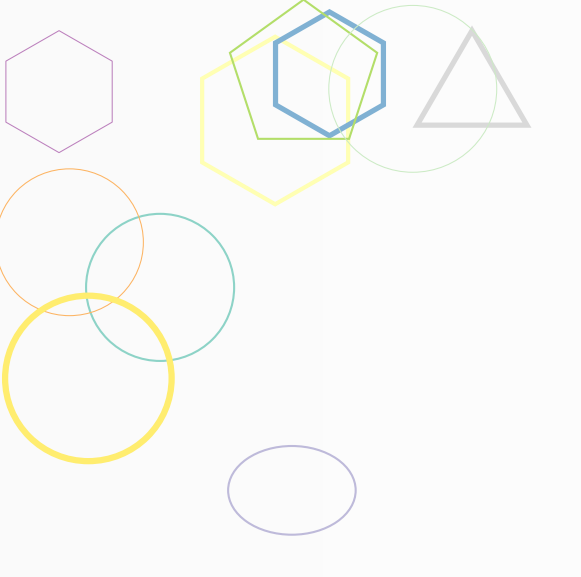[{"shape": "circle", "thickness": 1, "radius": 0.64, "center": [0.275, 0.501]}, {"shape": "hexagon", "thickness": 2, "radius": 0.73, "center": [0.473, 0.79]}, {"shape": "oval", "thickness": 1, "radius": 0.55, "center": [0.502, 0.15]}, {"shape": "hexagon", "thickness": 2.5, "radius": 0.54, "center": [0.567, 0.871]}, {"shape": "circle", "thickness": 0.5, "radius": 0.64, "center": [0.12, 0.58]}, {"shape": "pentagon", "thickness": 1, "radius": 0.67, "center": [0.522, 0.866]}, {"shape": "triangle", "thickness": 2.5, "radius": 0.55, "center": [0.812, 0.837]}, {"shape": "hexagon", "thickness": 0.5, "radius": 0.53, "center": [0.102, 0.84]}, {"shape": "circle", "thickness": 0.5, "radius": 0.72, "center": [0.71, 0.845]}, {"shape": "circle", "thickness": 3, "radius": 0.72, "center": [0.152, 0.344]}]